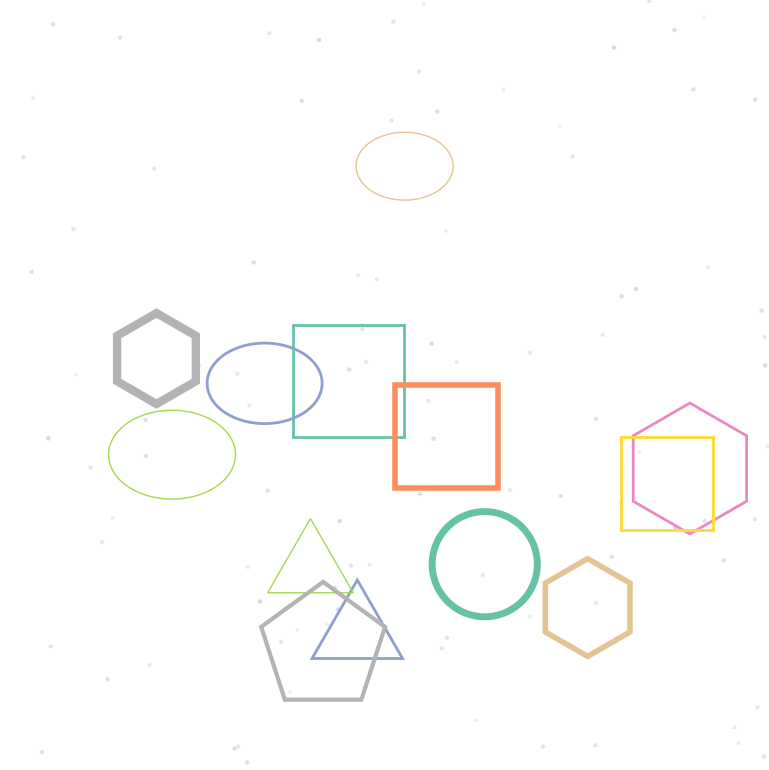[{"shape": "square", "thickness": 1, "radius": 0.36, "center": [0.453, 0.506]}, {"shape": "circle", "thickness": 2.5, "radius": 0.34, "center": [0.63, 0.267]}, {"shape": "square", "thickness": 2, "radius": 0.33, "center": [0.579, 0.433]}, {"shape": "oval", "thickness": 1, "radius": 0.37, "center": [0.344, 0.502]}, {"shape": "triangle", "thickness": 1, "radius": 0.34, "center": [0.464, 0.179]}, {"shape": "hexagon", "thickness": 1, "radius": 0.43, "center": [0.896, 0.392]}, {"shape": "triangle", "thickness": 0.5, "radius": 0.32, "center": [0.403, 0.262]}, {"shape": "oval", "thickness": 0.5, "radius": 0.41, "center": [0.223, 0.41]}, {"shape": "square", "thickness": 1, "radius": 0.3, "center": [0.866, 0.372]}, {"shape": "oval", "thickness": 0.5, "radius": 0.32, "center": [0.525, 0.784]}, {"shape": "hexagon", "thickness": 2, "radius": 0.32, "center": [0.763, 0.211]}, {"shape": "hexagon", "thickness": 3, "radius": 0.3, "center": [0.203, 0.534]}, {"shape": "pentagon", "thickness": 1.5, "radius": 0.42, "center": [0.42, 0.16]}]